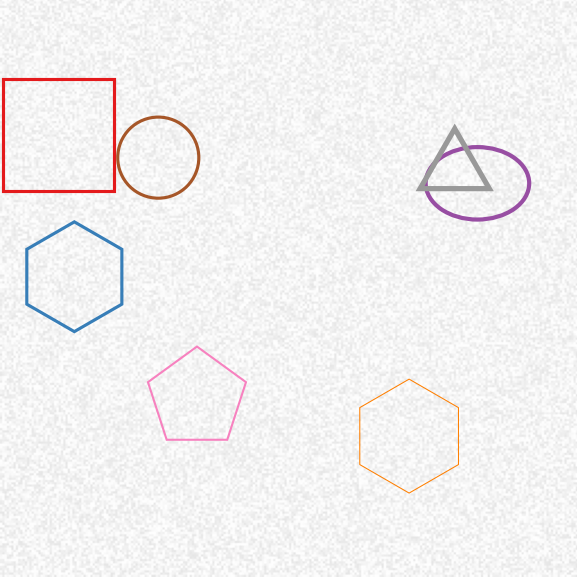[{"shape": "square", "thickness": 1.5, "radius": 0.48, "center": [0.101, 0.765]}, {"shape": "hexagon", "thickness": 1.5, "radius": 0.48, "center": [0.129, 0.52]}, {"shape": "oval", "thickness": 2, "radius": 0.45, "center": [0.827, 0.682]}, {"shape": "hexagon", "thickness": 0.5, "radius": 0.49, "center": [0.708, 0.244]}, {"shape": "circle", "thickness": 1.5, "radius": 0.35, "center": [0.274, 0.726]}, {"shape": "pentagon", "thickness": 1, "radius": 0.45, "center": [0.341, 0.31]}, {"shape": "triangle", "thickness": 2.5, "radius": 0.35, "center": [0.787, 0.707]}]